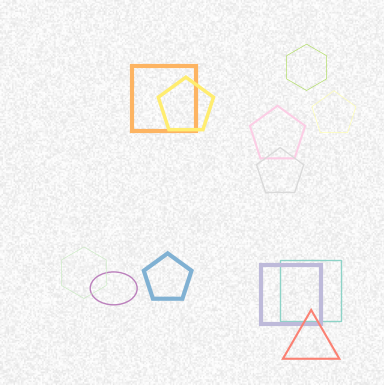[{"shape": "square", "thickness": 1, "radius": 0.4, "center": [0.807, 0.246]}, {"shape": "pentagon", "thickness": 0.5, "radius": 0.3, "center": [0.867, 0.704]}, {"shape": "square", "thickness": 3, "radius": 0.38, "center": [0.756, 0.236]}, {"shape": "triangle", "thickness": 1.5, "radius": 0.42, "center": [0.808, 0.11]}, {"shape": "pentagon", "thickness": 3, "radius": 0.33, "center": [0.435, 0.277]}, {"shape": "square", "thickness": 3, "radius": 0.42, "center": [0.426, 0.745]}, {"shape": "hexagon", "thickness": 0.5, "radius": 0.3, "center": [0.796, 0.825]}, {"shape": "pentagon", "thickness": 1.5, "radius": 0.38, "center": [0.721, 0.65]}, {"shape": "pentagon", "thickness": 1, "radius": 0.32, "center": [0.728, 0.552]}, {"shape": "oval", "thickness": 1, "radius": 0.3, "center": [0.295, 0.251]}, {"shape": "hexagon", "thickness": 0.5, "radius": 0.33, "center": [0.218, 0.292]}, {"shape": "pentagon", "thickness": 2.5, "radius": 0.38, "center": [0.483, 0.724]}]